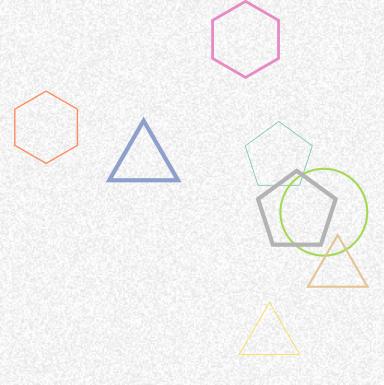[{"shape": "pentagon", "thickness": 0.5, "radius": 0.46, "center": [0.724, 0.593]}, {"shape": "hexagon", "thickness": 1, "radius": 0.47, "center": [0.12, 0.67]}, {"shape": "triangle", "thickness": 3, "radius": 0.52, "center": [0.373, 0.583]}, {"shape": "hexagon", "thickness": 2, "radius": 0.49, "center": [0.638, 0.898]}, {"shape": "circle", "thickness": 1.5, "radius": 0.56, "center": [0.841, 0.449]}, {"shape": "triangle", "thickness": 0.5, "radius": 0.45, "center": [0.7, 0.124]}, {"shape": "triangle", "thickness": 1.5, "radius": 0.45, "center": [0.877, 0.3]}, {"shape": "pentagon", "thickness": 3, "radius": 0.53, "center": [0.771, 0.45]}]